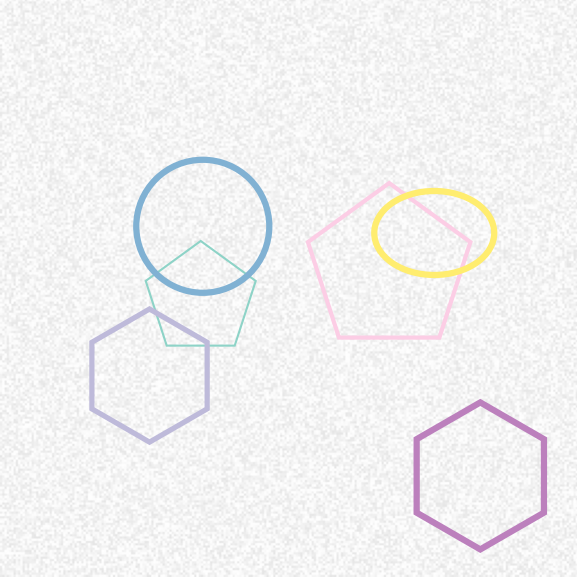[{"shape": "pentagon", "thickness": 1, "radius": 0.5, "center": [0.348, 0.482]}, {"shape": "hexagon", "thickness": 2.5, "radius": 0.58, "center": [0.259, 0.349]}, {"shape": "circle", "thickness": 3, "radius": 0.58, "center": [0.351, 0.607]}, {"shape": "pentagon", "thickness": 2, "radius": 0.74, "center": [0.674, 0.534]}, {"shape": "hexagon", "thickness": 3, "radius": 0.64, "center": [0.832, 0.175]}, {"shape": "oval", "thickness": 3, "radius": 0.52, "center": [0.752, 0.596]}]